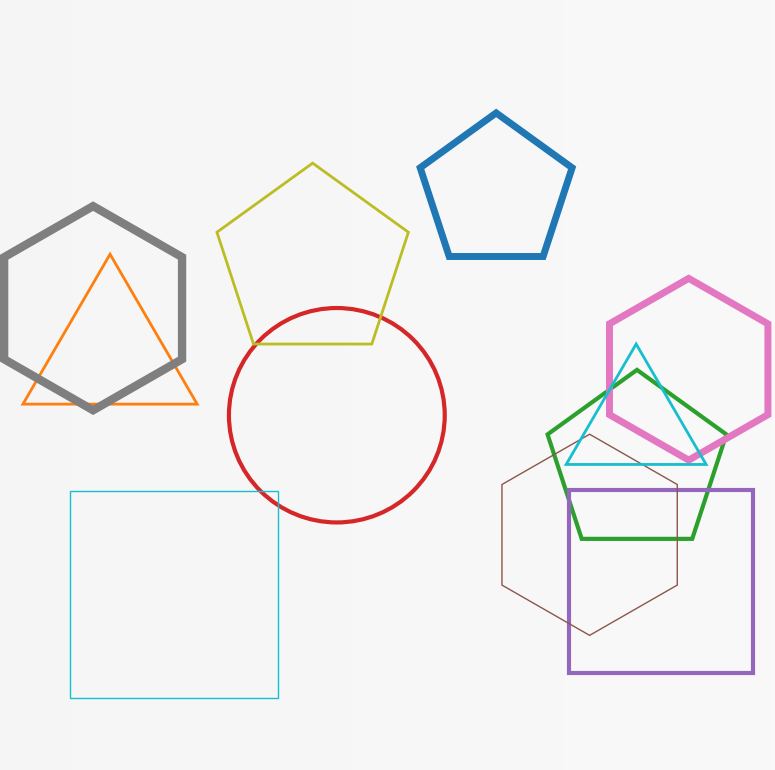[{"shape": "pentagon", "thickness": 2.5, "radius": 0.52, "center": [0.64, 0.75]}, {"shape": "triangle", "thickness": 1, "radius": 0.65, "center": [0.142, 0.54]}, {"shape": "pentagon", "thickness": 1.5, "radius": 0.61, "center": [0.822, 0.398]}, {"shape": "circle", "thickness": 1.5, "radius": 0.7, "center": [0.435, 0.461]}, {"shape": "square", "thickness": 1.5, "radius": 0.59, "center": [0.853, 0.244]}, {"shape": "hexagon", "thickness": 0.5, "radius": 0.65, "center": [0.761, 0.305]}, {"shape": "hexagon", "thickness": 2.5, "radius": 0.59, "center": [0.889, 0.52]}, {"shape": "hexagon", "thickness": 3, "radius": 0.66, "center": [0.12, 0.6]}, {"shape": "pentagon", "thickness": 1, "radius": 0.65, "center": [0.403, 0.658]}, {"shape": "square", "thickness": 0.5, "radius": 0.67, "center": [0.225, 0.228]}, {"shape": "triangle", "thickness": 1, "radius": 0.52, "center": [0.821, 0.449]}]